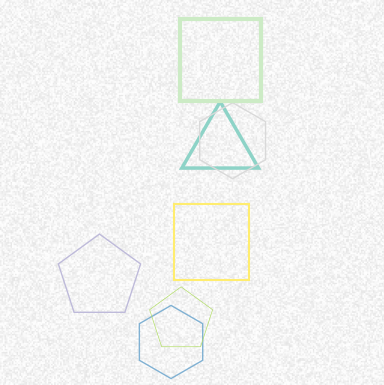[{"shape": "triangle", "thickness": 2.5, "radius": 0.57, "center": [0.572, 0.621]}, {"shape": "pentagon", "thickness": 1, "radius": 0.56, "center": [0.258, 0.28]}, {"shape": "hexagon", "thickness": 1, "radius": 0.47, "center": [0.444, 0.112]}, {"shape": "pentagon", "thickness": 0.5, "radius": 0.43, "center": [0.47, 0.169]}, {"shape": "hexagon", "thickness": 1, "radius": 0.49, "center": [0.604, 0.635]}, {"shape": "square", "thickness": 3, "radius": 0.53, "center": [0.573, 0.844]}, {"shape": "square", "thickness": 1.5, "radius": 0.49, "center": [0.55, 0.371]}]